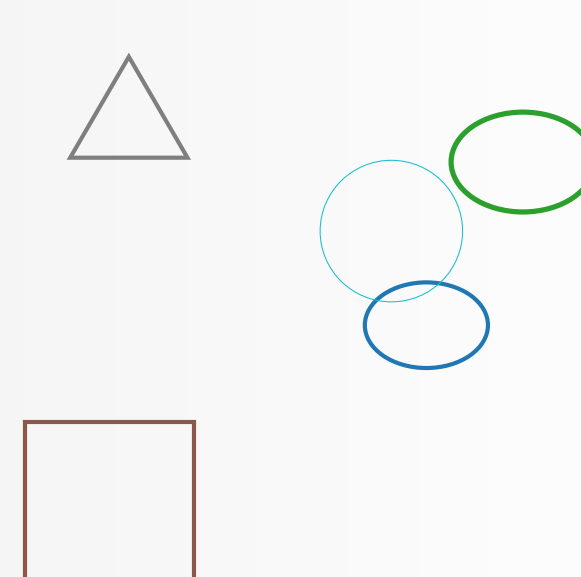[{"shape": "oval", "thickness": 2, "radius": 0.53, "center": [0.734, 0.436]}, {"shape": "oval", "thickness": 2.5, "radius": 0.62, "center": [0.9, 0.719]}, {"shape": "square", "thickness": 2, "radius": 0.73, "center": [0.189, 0.123]}, {"shape": "triangle", "thickness": 2, "radius": 0.58, "center": [0.222, 0.784]}, {"shape": "circle", "thickness": 0.5, "radius": 0.61, "center": [0.673, 0.599]}]